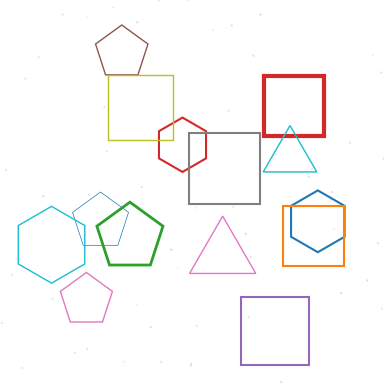[{"shape": "pentagon", "thickness": 0.5, "radius": 0.38, "center": [0.261, 0.425]}, {"shape": "hexagon", "thickness": 1.5, "radius": 0.4, "center": [0.826, 0.425]}, {"shape": "square", "thickness": 1.5, "radius": 0.39, "center": [0.814, 0.387]}, {"shape": "pentagon", "thickness": 2, "radius": 0.45, "center": [0.337, 0.385]}, {"shape": "square", "thickness": 3, "radius": 0.39, "center": [0.764, 0.725]}, {"shape": "hexagon", "thickness": 1.5, "radius": 0.35, "center": [0.474, 0.624]}, {"shape": "square", "thickness": 1.5, "radius": 0.44, "center": [0.715, 0.141]}, {"shape": "pentagon", "thickness": 1, "radius": 0.36, "center": [0.316, 0.863]}, {"shape": "pentagon", "thickness": 1, "radius": 0.36, "center": [0.224, 0.221]}, {"shape": "triangle", "thickness": 1, "radius": 0.5, "center": [0.578, 0.339]}, {"shape": "square", "thickness": 1.5, "radius": 0.46, "center": [0.582, 0.562]}, {"shape": "square", "thickness": 1, "radius": 0.42, "center": [0.364, 0.72]}, {"shape": "triangle", "thickness": 1, "radius": 0.4, "center": [0.753, 0.594]}, {"shape": "hexagon", "thickness": 1, "radius": 0.5, "center": [0.134, 0.364]}]